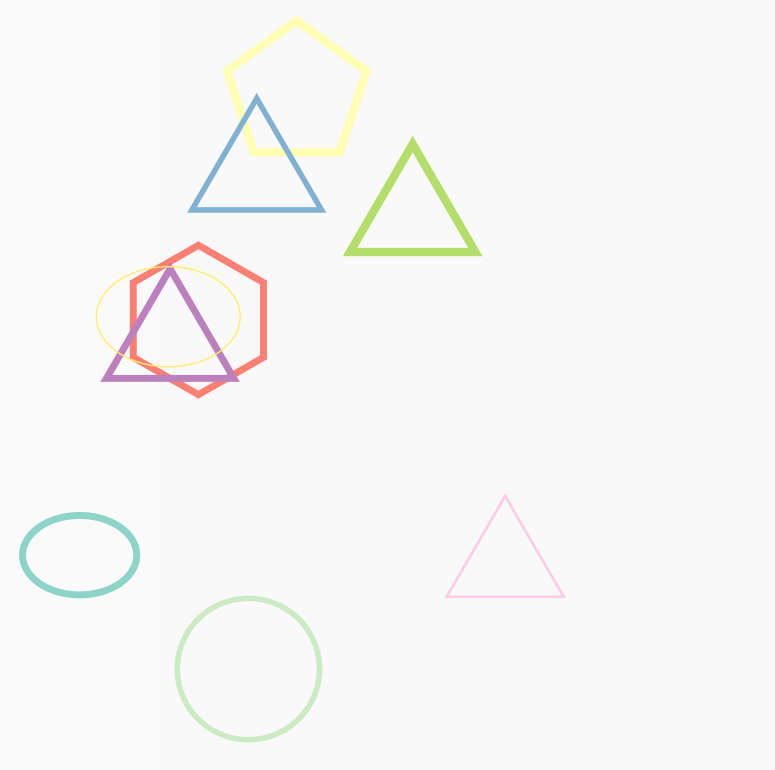[{"shape": "oval", "thickness": 2.5, "radius": 0.37, "center": [0.103, 0.279]}, {"shape": "pentagon", "thickness": 3, "radius": 0.47, "center": [0.383, 0.879]}, {"shape": "hexagon", "thickness": 2.5, "radius": 0.49, "center": [0.256, 0.584]}, {"shape": "triangle", "thickness": 2, "radius": 0.48, "center": [0.331, 0.776]}, {"shape": "triangle", "thickness": 3, "radius": 0.47, "center": [0.533, 0.719]}, {"shape": "triangle", "thickness": 1, "radius": 0.44, "center": [0.652, 0.269]}, {"shape": "triangle", "thickness": 2.5, "radius": 0.47, "center": [0.22, 0.556]}, {"shape": "circle", "thickness": 2, "radius": 0.46, "center": [0.321, 0.131]}, {"shape": "oval", "thickness": 0.5, "radius": 0.46, "center": [0.217, 0.589]}]